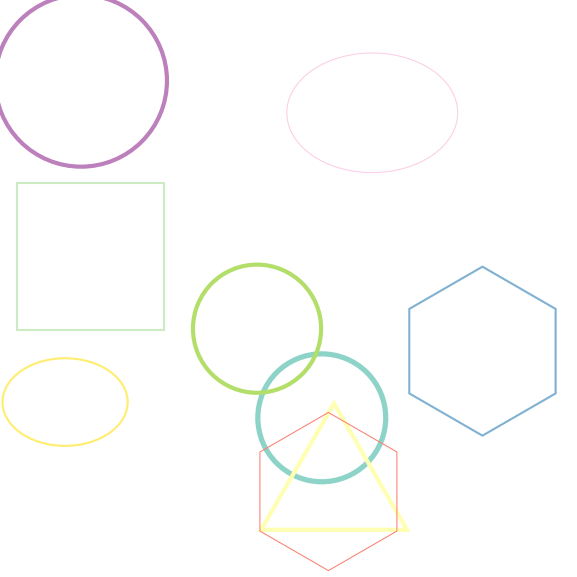[{"shape": "circle", "thickness": 2.5, "radius": 0.55, "center": [0.557, 0.276]}, {"shape": "triangle", "thickness": 2, "radius": 0.73, "center": [0.578, 0.155]}, {"shape": "hexagon", "thickness": 0.5, "radius": 0.68, "center": [0.569, 0.148]}, {"shape": "hexagon", "thickness": 1, "radius": 0.73, "center": [0.835, 0.391]}, {"shape": "circle", "thickness": 2, "radius": 0.55, "center": [0.445, 0.43]}, {"shape": "oval", "thickness": 0.5, "radius": 0.74, "center": [0.645, 0.804]}, {"shape": "circle", "thickness": 2, "radius": 0.74, "center": [0.14, 0.859]}, {"shape": "square", "thickness": 1, "radius": 0.63, "center": [0.156, 0.555]}, {"shape": "oval", "thickness": 1, "radius": 0.54, "center": [0.113, 0.303]}]